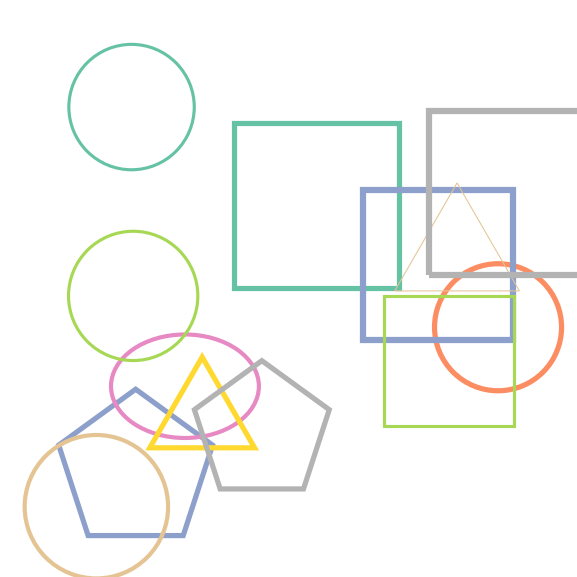[{"shape": "square", "thickness": 2.5, "radius": 0.72, "center": [0.548, 0.643]}, {"shape": "circle", "thickness": 1.5, "radius": 0.54, "center": [0.228, 0.814]}, {"shape": "circle", "thickness": 2.5, "radius": 0.55, "center": [0.862, 0.432]}, {"shape": "square", "thickness": 3, "radius": 0.65, "center": [0.758, 0.54]}, {"shape": "pentagon", "thickness": 2.5, "radius": 0.7, "center": [0.235, 0.185]}, {"shape": "oval", "thickness": 2, "radius": 0.64, "center": [0.32, 0.33]}, {"shape": "circle", "thickness": 1.5, "radius": 0.56, "center": [0.231, 0.487]}, {"shape": "square", "thickness": 1.5, "radius": 0.56, "center": [0.777, 0.374]}, {"shape": "triangle", "thickness": 2.5, "radius": 0.52, "center": [0.35, 0.276]}, {"shape": "triangle", "thickness": 0.5, "radius": 0.62, "center": [0.791, 0.558]}, {"shape": "circle", "thickness": 2, "radius": 0.62, "center": [0.167, 0.122]}, {"shape": "square", "thickness": 3, "radius": 0.71, "center": [0.885, 0.664]}, {"shape": "pentagon", "thickness": 2.5, "radius": 0.61, "center": [0.453, 0.252]}]